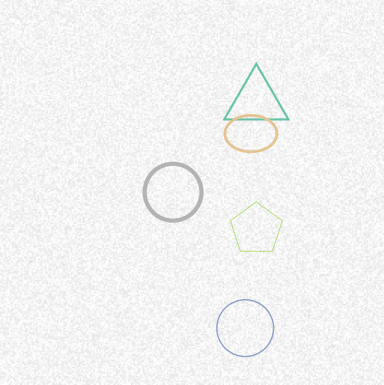[{"shape": "triangle", "thickness": 1.5, "radius": 0.48, "center": [0.666, 0.738]}, {"shape": "circle", "thickness": 1, "radius": 0.37, "center": [0.637, 0.148]}, {"shape": "pentagon", "thickness": 0.5, "radius": 0.35, "center": [0.666, 0.405]}, {"shape": "oval", "thickness": 2, "radius": 0.34, "center": [0.652, 0.653]}, {"shape": "circle", "thickness": 3, "radius": 0.37, "center": [0.449, 0.501]}]